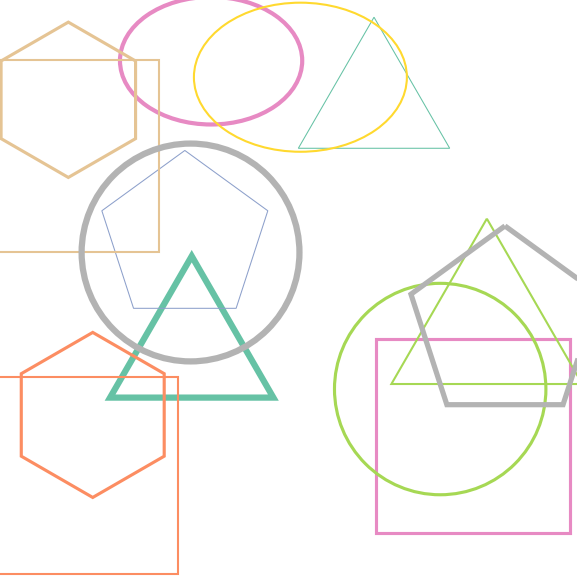[{"shape": "triangle", "thickness": 3, "radius": 0.82, "center": [0.332, 0.392]}, {"shape": "triangle", "thickness": 0.5, "radius": 0.76, "center": [0.648, 0.818]}, {"shape": "square", "thickness": 1, "radius": 0.85, "center": [0.138, 0.175]}, {"shape": "hexagon", "thickness": 1.5, "radius": 0.71, "center": [0.161, 0.281]}, {"shape": "pentagon", "thickness": 0.5, "radius": 0.76, "center": [0.32, 0.587]}, {"shape": "square", "thickness": 1.5, "radius": 0.84, "center": [0.819, 0.243]}, {"shape": "oval", "thickness": 2, "radius": 0.79, "center": [0.366, 0.894]}, {"shape": "triangle", "thickness": 1, "radius": 0.95, "center": [0.843, 0.43]}, {"shape": "circle", "thickness": 1.5, "radius": 0.92, "center": [0.762, 0.325]}, {"shape": "oval", "thickness": 1, "radius": 0.92, "center": [0.52, 0.865]}, {"shape": "square", "thickness": 1, "radius": 0.83, "center": [0.109, 0.728]}, {"shape": "hexagon", "thickness": 1.5, "radius": 0.67, "center": [0.118, 0.826]}, {"shape": "circle", "thickness": 3, "radius": 0.94, "center": [0.33, 0.562]}, {"shape": "pentagon", "thickness": 2.5, "radius": 0.86, "center": [0.874, 0.437]}]